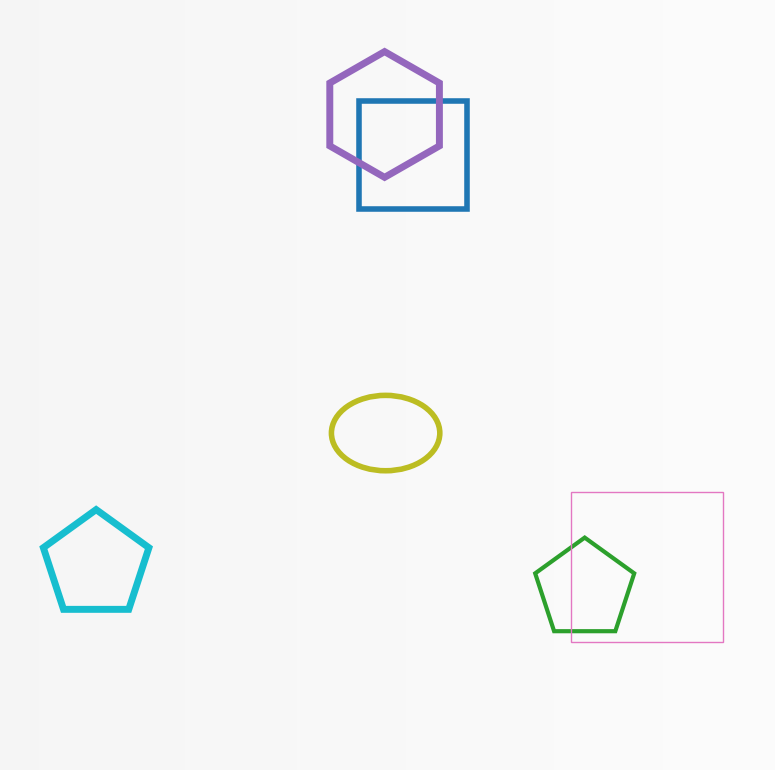[{"shape": "square", "thickness": 2, "radius": 0.35, "center": [0.533, 0.798]}, {"shape": "pentagon", "thickness": 1.5, "radius": 0.34, "center": [0.754, 0.235]}, {"shape": "hexagon", "thickness": 2.5, "radius": 0.41, "center": [0.496, 0.851]}, {"shape": "square", "thickness": 0.5, "radius": 0.49, "center": [0.835, 0.263]}, {"shape": "oval", "thickness": 2, "radius": 0.35, "center": [0.498, 0.438]}, {"shape": "pentagon", "thickness": 2.5, "radius": 0.36, "center": [0.124, 0.267]}]